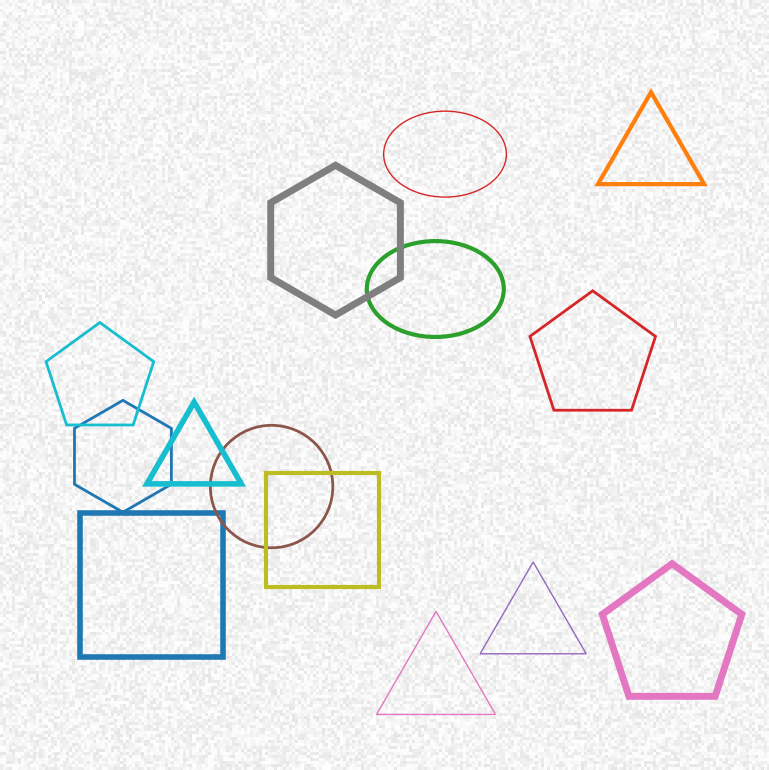[{"shape": "square", "thickness": 2, "radius": 0.47, "center": [0.197, 0.24]}, {"shape": "hexagon", "thickness": 1, "radius": 0.36, "center": [0.16, 0.407]}, {"shape": "triangle", "thickness": 1.5, "radius": 0.4, "center": [0.846, 0.801]}, {"shape": "oval", "thickness": 1.5, "radius": 0.44, "center": [0.565, 0.625]}, {"shape": "pentagon", "thickness": 1, "radius": 0.43, "center": [0.77, 0.537]}, {"shape": "oval", "thickness": 0.5, "radius": 0.4, "center": [0.578, 0.8]}, {"shape": "triangle", "thickness": 0.5, "radius": 0.4, "center": [0.692, 0.191]}, {"shape": "circle", "thickness": 1, "radius": 0.4, "center": [0.353, 0.368]}, {"shape": "pentagon", "thickness": 2.5, "radius": 0.48, "center": [0.873, 0.173]}, {"shape": "triangle", "thickness": 0.5, "radius": 0.45, "center": [0.566, 0.117]}, {"shape": "hexagon", "thickness": 2.5, "radius": 0.49, "center": [0.436, 0.688]}, {"shape": "square", "thickness": 1.5, "radius": 0.37, "center": [0.419, 0.312]}, {"shape": "pentagon", "thickness": 1, "radius": 0.37, "center": [0.13, 0.508]}, {"shape": "triangle", "thickness": 2, "radius": 0.35, "center": [0.252, 0.407]}]